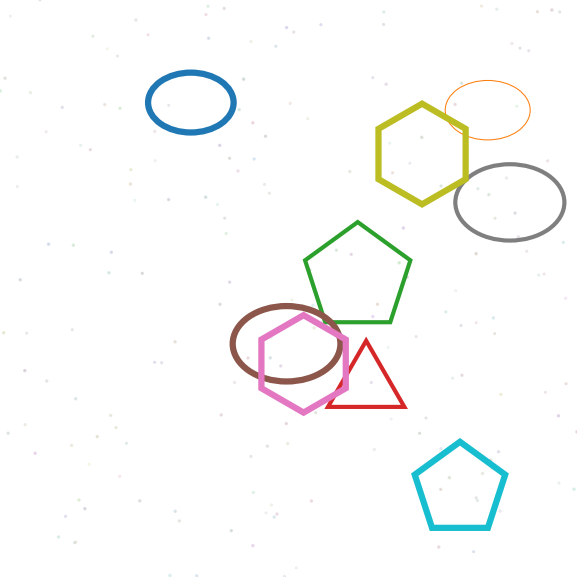[{"shape": "oval", "thickness": 3, "radius": 0.37, "center": [0.33, 0.822]}, {"shape": "oval", "thickness": 0.5, "radius": 0.37, "center": [0.845, 0.808]}, {"shape": "pentagon", "thickness": 2, "radius": 0.48, "center": [0.619, 0.519]}, {"shape": "triangle", "thickness": 2, "radius": 0.38, "center": [0.634, 0.333]}, {"shape": "oval", "thickness": 3, "radius": 0.47, "center": [0.496, 0.404]}, {"shape": "hexagon", "thickness": 3, "radius": 0.42, "center": [0.526, 0.369]}, {"shape": "oval", "thickness": 2, "radius": 0.47, "center": [0.883, 0.649]}, {"shape": "hexagon", "thickness": 3, "radius": 0.44, "center": [0.731, 0.732]}, {"shape": "pentagon", "thickness": 3, "radius": 0.41, "center": [0.796, 0.152]}]